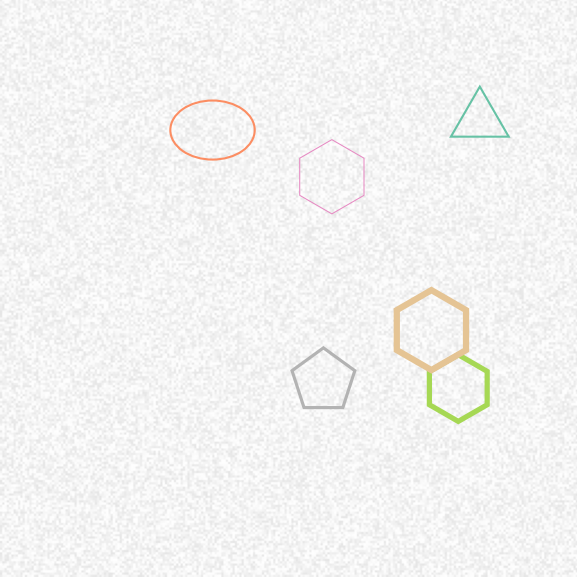[{"shape": "triangle", "thickness": 1, "radius": 0.29, "center": [0.831, 0.791]}, {"shape": "oval", "thickness": 1, "radius": 0.37, "center": [0.368, 0.774]}, {"shape": "hexagon", "thickness": 0.5, "radius": 0.32, "center": [0.575, 0.693]}, {"shape": "hexagon", "thickness": 2.5, "radius": 0.29, "center": [0.794, 0.327]}, {"shape": "hexagon", "thickness": 3, "radius": 0.35, "center": [0.747, 0.428]}, {"shape": "pentagon", "thickness": 1.5, "radius": 0.29, "center": [0.56, 0.34]}]